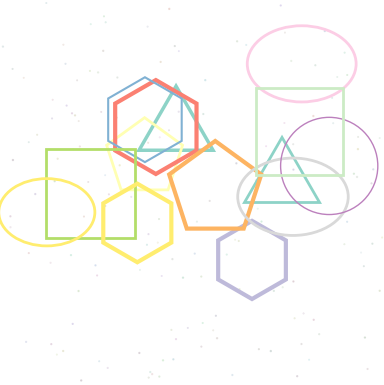[{"shape": "triangle", "thickness": 2.5, "radius": 0.55, "center": [0.457, 0.665]}, {"shape": "triangle", "thickness": 2, "radius": 0.56, "center": [0.733, 0.53]}, {"shape": "pentagon", "thickness": 2, "radius": 0.52, "center": [0.376, 0.591]}, {"shape": "hexagon", "thickness": 3, "radius": 0.51, "center": [0.655, 0.325]}, {"shape": "hexagon", "thickness": 3, "radius": 0.61, "center": [0.405, 0.67]}, {"shape": "hexagon", "thickness": 1.5, "radius": 0.55, "center": [0.376, 0.689]}, {"shape": "pentagon", "thickness": 3, "radius": 0.63, "center": [0.559, 0.508]}, {"shape": "square", "thickness": 2, "radius": 0.58, "center": [0.234, 0.498]}, {"shape": "oval", "thickness": 2, "radius": 0.71, "center": [0.784, 0.834]}, {"shape": "oval", "thickness": 2, "radius": 0.72, "center": [0.761, 0.489]}, {"shape": "circle", "thickness": 1, "radius": 0.63, "center": [0.855, 0.569]}, {"shape": "square", "thickness": 2, "radius": 0.57, "center": [0.778, 0.659]}, {"shape": "hexagon", "thickness": 3, "radius": 0.51, "center": [0.357, 0.421]}, {"shape": "oval", "thickness": 2, "radius": 0.62, "center": [0.122, 0.449]}]